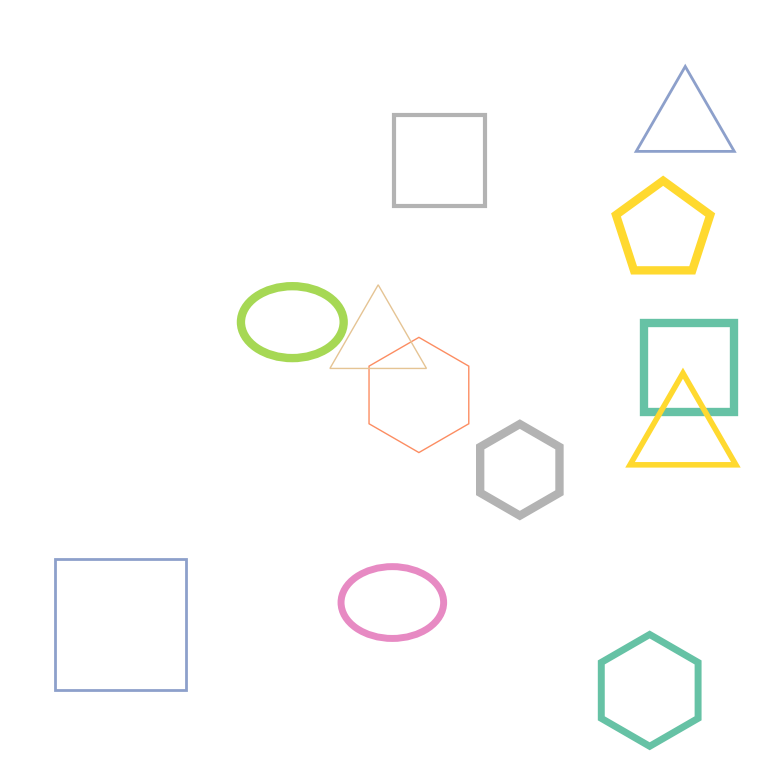[{"shape": "square", "thickness": 3, "radius": 0.29, "center": [0.895, 0.523]}, {"shape": "hexagon", "thickness": 2.5, "radius": 0.36, "center": [0.844, 0.103]}, {"shape": "hexagon", "thickness": 0.5, "radius": 0.37, "center": [0.544, 0.487]}, {"shape": "triangle", "thickness": 1, "radius": 0.37, "center": [0.89, 0.84]}, {"shape": "square", "thickness": 1, "radius": 0.42, "center": [0.157, 0.189]}, {"shape": "oval", "thickness": 2.5, "radius": 0.33, "center": [0.51, 0.217]}, {"shape": "oval", "thickness": 3, "radius": 0.33, "center": [0.38, 0.582]}, {"shape": "pentagon", "thickness": 3, "radius": 0.32, "center": [0.861, 0.701]}, {"shape": "triangle", "thickness": 2, "radius": 0.4, "center": [0.887, 0.436]}, {"shape": "triangle", "thickness": 0.5, "radius": 0.36, "center": [0.491, 0.558]}, {"shape": "hexagon", "thickness": 3, "radius": 0.3, "center": [0.675, 0.39]}, {"shape": "square", "thickness": 1.5, "radius": 0.3, "center": [0.571, 0.792]}]